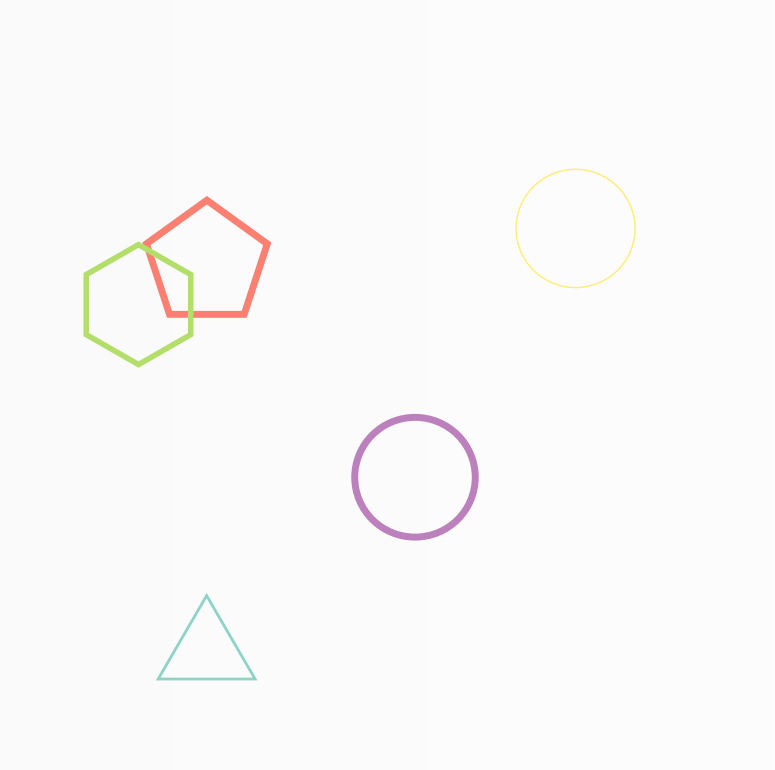[{"shape": "triangle", "thickness": 1, "radius": 0.36, "center": [0.267, 0.154]}, {"shape": "pentagon", "thickness": 2.5, "radius": 0.41, "center": [0.267, 0.658]}, {"shape": "hexagon", "thickness": 2, "radius": 0.39, "center": [0.179, 0.604]}, {"shape": "circle", "thickness": 2.5, "radius": 0.39, "center": [0.535, 0.38]}, {"shape": "circle", "thickness": 0.5, "radius": 0.38, "center": [0.743, 0.703]}]